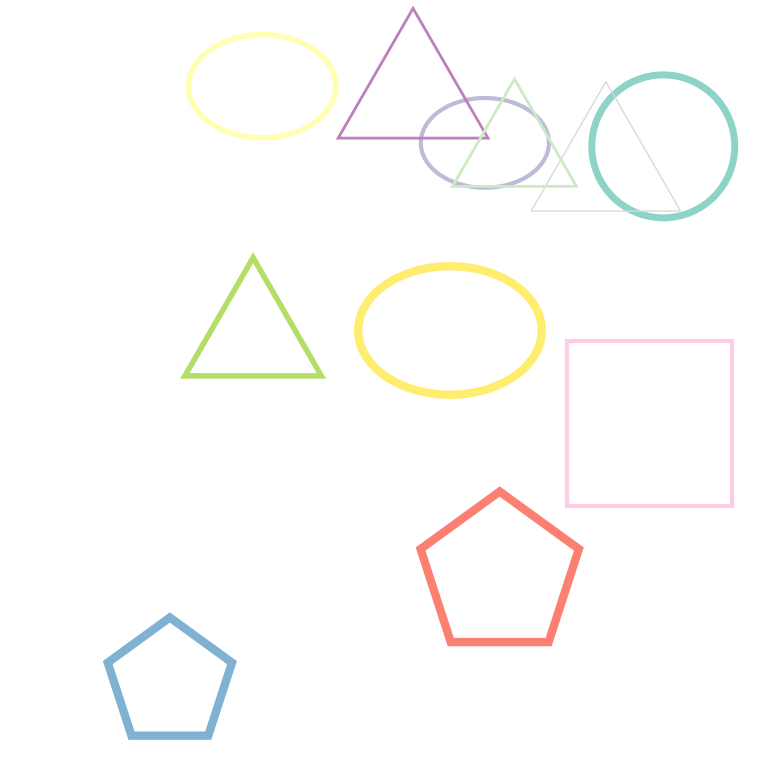[{"shape": "circle", "thickness": 2.5, "radius": 0.46, "center": [0.861, 0.81]}, {"shape": "oval", "thickness": 2, "radius": 0.48, "center": [0.34, 0.888]}, {"shape": "oval", "thickness": 1.5, "radius": 0.42, "center": [0.63, 0.814]}, {"shape": "pentagon", "thickness": 3, "radius": 0.54, "center": [0.649, 0.254]}, {"shape": "pentagon", "thickness": 3, "radius": 0.42, "center": [0.221, 0.113]}, {"shape": "triangle", "thickness": 2, "radius": 0.51, "center": [0.329, 0.563]}, {"shape": "square", "thickness": 1.5, "radius": 0.54, "center": [0.844, 0.45]}, {"shape": "triangle", "thickness": 0.5, "radius": 0.56, "center": [0.787, 0.782]}, {"shape": "triangle", "thickness": 1, "radius": 0.56, "center": [0.536, 0.877]}, {"shape": "triangle", "thickness": 1, "radius": 0.46, "center": [0.668, 0.804]}, {"shape": "oval", "thickness": 3, "radius": 0.6, "center": [0.584, 0.571]}]